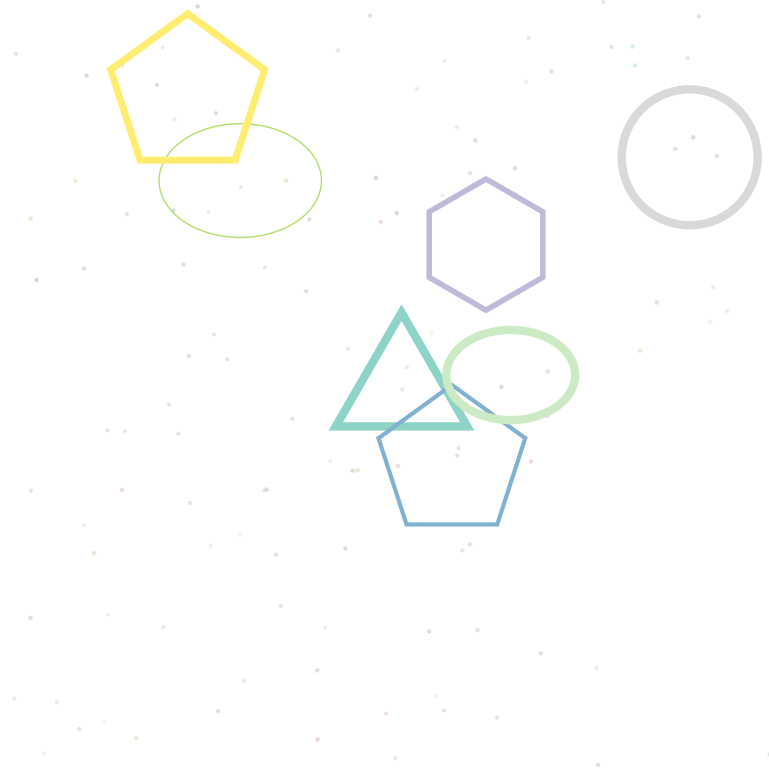[{"shape": "triangle", "thickness": 3, "radius": 0.49, "center": [0.521, 0.496]}, {"shape": "hexagon", "thickness": 2, "radius": 0.43, "center": [0.631, 0.682]}, {"shape": "pentagon", "thickness": 1.5, "radius": 0.5, "center": [0.587, 0.4]}, {"shape": "oval", "thickness": 0.5, "radius": 0.53, "center": [0.312, 0.765]}, {"shape": "circle", "thickness": 3, "radius": 0.44, "center": [0.896, 0.796]}, {"shape": "oval", "thickness": 3, "radius": 0.42, "center": [0.663, 0.513]}, {"shape": "pentagon", "thickness": 2.5, "radius": 0.53, "center": [0.244, 0.877]}]